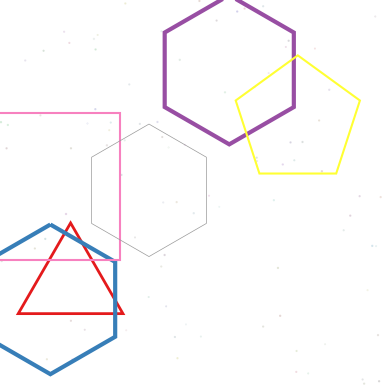[{"shape": "triangle", "thickness": 2, "radius": 0.78, "center": [0.183, 0.264]}, {"shape": "hexagon", "thickness": 3, "radius": 0.97, "center": [0.131, 0.222]}, {"shape": "hexagon", "thickness": 3, "radius": 0.97, "center": [0.595, 0.819]}, {"shape": "pentagon", "thickness": 1.5, "radius": 0.85, "center": [0.774, 0.687]}, {"shape": "square", "thickness": 1.5, "radius": 0.96, "center": [0.12, 0.516]}, {"shape": "hexagon", "thickness": 0.5, "radius": 0.86, "center": [0.387, 0.506]}]